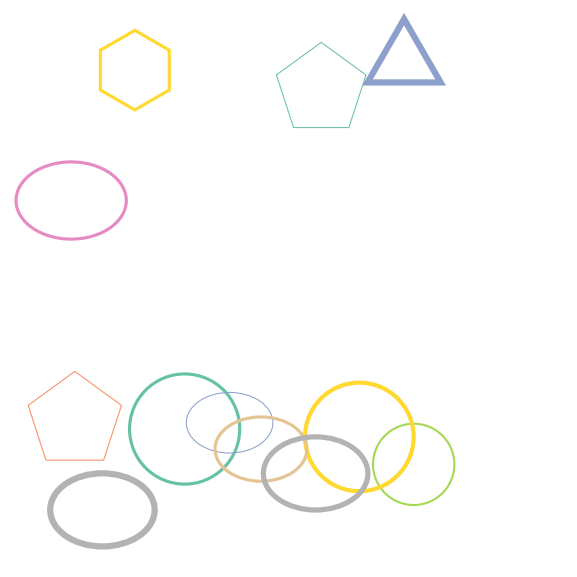[{"shape": "circle", "thickness": 1.5, "radius": 0.48, "center": [0.32, 0.256]}, {"shape": "pentagon", "thickness": 0.5, "radius": 0.41, "center": [0.556, 0.844]}, {"shape": "pentagon", "thickness": 0.5, "radius": 0.42, "center": [0.13, 0.271]}, {"shape": "oval", "thickness": 0.5, "radius": 0.37, "center": [0.398, 0.267]}, {"shape": "triangle", "thickness": 3, "radius": 0.37, "center": [0.7, 0.893]}, {"shape": "oval", "thickness": 1.5, "radius": 0.48, "center": [0.123, 0.652]}, {"shape": "circle", "thickness": 1, "radius": 0.35, "center": [0.716, 0.195]}, {"shape": "circle", "thickness": 2, "radius": 0.47, "center": [0.622, 0.243]}, {"shape": "hexagon", "thickness": 1.5, "radius": 0.34, "center": [0.233, 0.878]}, {"shape": "oval", "thickness": 1.5, "radius": 0.4, "center": [0.452, 0.222]}, {"shape": "oval", "thickness": 3, "radius": 0.45, "center": [0.177, 0.116]}, {"shape": "oval", "thickness": 2.5, "radius": 0.45, "center": [0.547, 0.179]}]